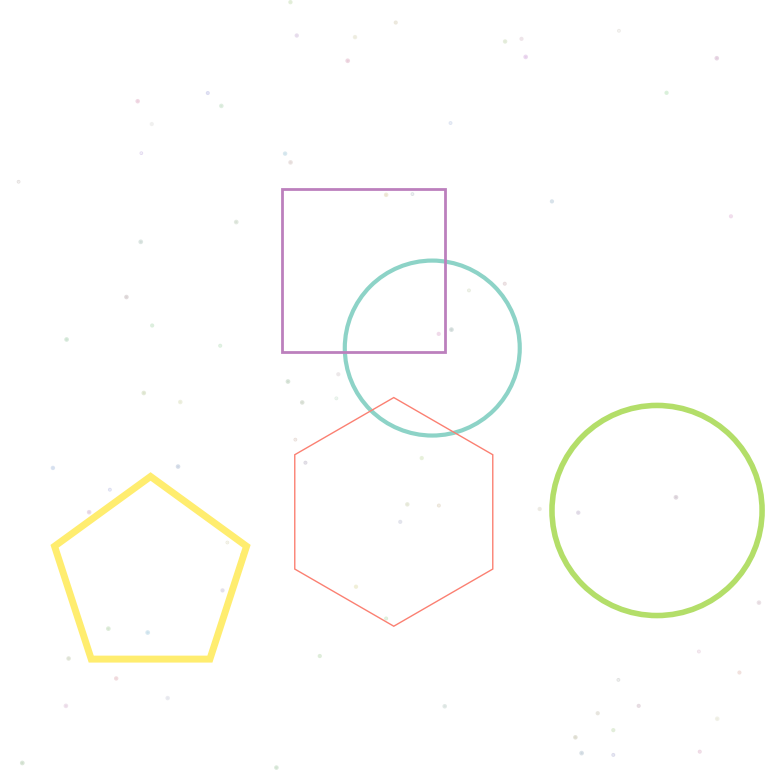[{"shape": "circle", "thickness": 1.5, "radius": 0.57, "center": [0.561, 0.548]}, {"shape": "hexagon", "thickness": 0.5, "radius": 0.74, "center": [0.511, 0.335]}, {"shape": "circle", "thickness": 2, "radius": 0.68, "center": [0.853, 0.337]}, {"shape": "square", "thickness": 1, "radius": 0.53, "center": [0.473, 0.648]}, {"shape": "pentagon", "thickness": 2.5, "radius": 0.66, "center": [0.196, 0.25]}]